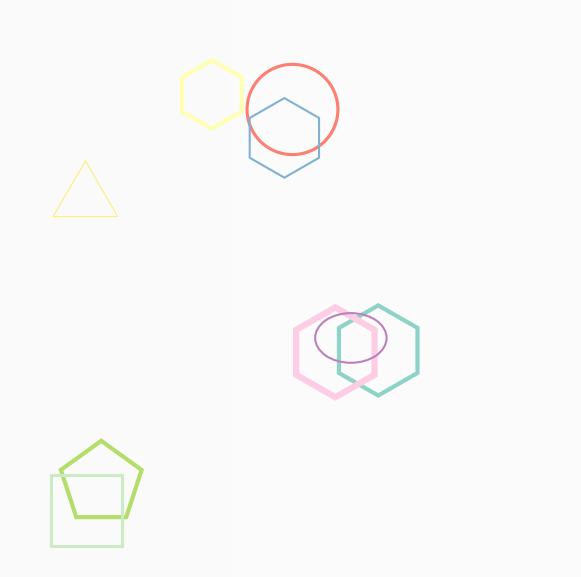[{"shape": "hexagon", "thickness": 2, "radius": 0.39, "center": [0.651, 0.392]}, {"shape": "hexagon", "thickness": 2, "radius": 0.3, "center": [0.365, 0.836]}, {"shape": "circle", "thickness": 1.5, "radius": 0.39, "center": [0.503, 0.81]}, {"shape": "hexagon", "thickness": 1, "radius": 0.34, "center": [0.489, 0.76]}, {"shape": "pentagon", "thickness": 2, "radius": 0.37, "center": [0.174, 0.163]}, {"shape": "hexagon", "thickness": 3, "radius": 0.39, "center": [0.577, 0.389]}, {"shape": "oval", "thickness": 1, "radius": 0.31, "center": [0.604, 0.414]}, {"shape": "square", "thickness": 1.5, "radius": 0.3, "center": [0.149, 0.115]}, {"shape": "triangle", "thickness": 0.5, "radius": 0.32, "center": [0.147, 0.656]}]